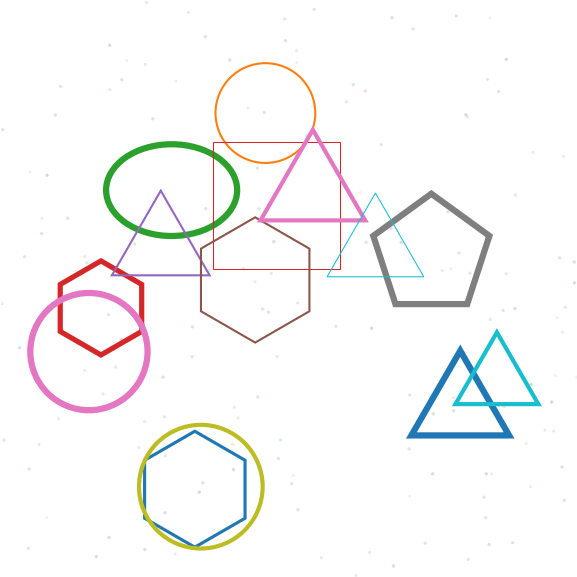[{"shape": "triangle", "thickness": 3, "radius": 0.49, "center": [0.797, 0.294]}, {"shape": "hexagon", "thickness": 1.5, "radius": 0.5, "center": [0.337, 0.152]}, {"shape": "circle", "thickness": 1, "radius": 0.43, "center": [0.46, 0.803]}, {"shape": "oval", "thickness": 3, "radius": 0.57, "center": [0.297, 0.67]}, {"shape": "square", "thickness": 0.5, "radius": 0.55, "center": [0.478, 0.644]}, {"shape": "hexagon", "thickness": 2.5, "radius": 0.41, "center": [0.175, 0.466]}, {"shape": "triangle", "thickness": 1, "radius": 0.49, "center": [0.278, 0.571]}, {"shape": "hexagon", "thickness": 1, "radius": 0.54, "center": [0.442, 0.514]}, {"shape": "triangle", "thickness": 2, "radius": 0.52, "center": [0.542, 0.67]}, {"shape": "circle", "thickness": 3, "radius": 0.51, "center": [0.154, 0.39]}, {"shape": "pentagon", "thickness": 3, "radius": 0.53, "center": [0.747, 0.558]}, {"shape": "circle", "thickness": 2, "radius": 0.54, "center": [0.348, 0.156]}, {"shape": "triangle", "thickness": 2, "radius": 0.41, "center": [0.86, 0.341]}, {"shape": "triangle", "thickness": 0.5, "radius": 0.48, "center": [0.65, 0.568]}]